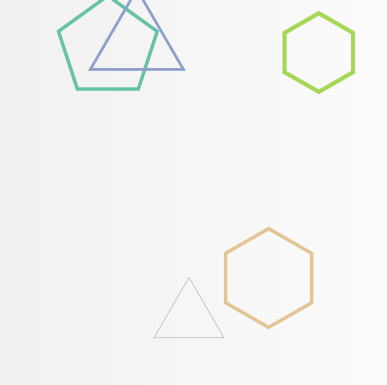[{"shape": "pentagon", "thickness": 2.5, "radius": 0.67, "center": [0.278, 0.877]}, {"shape": "triangle", "thickness": 2, "radius": 0.69, "center": [0.353, 0.889]}, {"shape": "hexagon", "thickness": 3, "radius": 0.51, "center": [0.823, 0.864]}, {"shape": "hexagon", "thickness": 2.5, "radius": 0.64, "center": [0.693, 0.278]}, {"shape": "triangle", "thickness": 0.5, "radius": 0.52, "center": [0.488, 0.175]}]